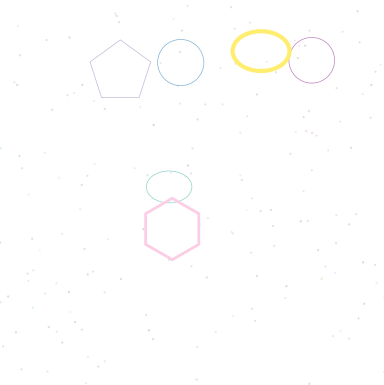[{"shape": "oval", "thickness": 0.5, "radius": 0.3, "center": [0.439, 0.514]}, {"shape": "pentagon", "thickness": 0.5, "radius": 0.41, "center": [0.313, 0.814]}, {"shape": "circle", "thickness": 0.5, "radius": 0.3, "center": [0.469, 0.838]}, {"shape": "hexagon", "thickness": 2, "radius": 0.4, "center": [0.447, 0.405]}, {"shape": "circle", "thickness": 0.5, "radius": 0.3, "center": [0.81, 0.843]}, {"shape": "oval", "thickness": 3, "radius": 0.37, "center": [0.678, 0.867]}]